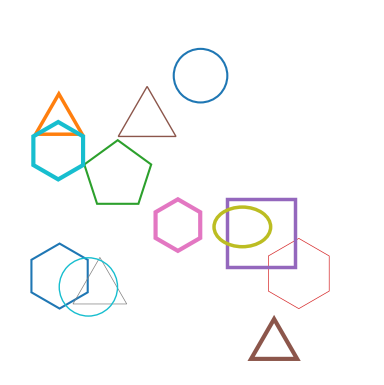[{"shape": "circle", "thickness": 1.5, "radius": 0.35, "center": [0.521, 0.803]}, {"shape": "hexagon", "thickness": 1.5, "radius": 0.42, "center": [0.155, 0.283]}, {"shape": "triangle", "thickness": 2.5, "radius": 0.35, "center": [0.153, 0.686]}, {"shape": "pentagon", "thickness": 1.5, "radius": 0.46, "center": [0.306, 0.545]}, {"shape": "hexagon", "thickness": 0.5, "radius": 0.46, "center": [0.776, 0.29]}, {"shape": "square", "thickness": 2.5, "radius": 0.44, "center": [0.678, 0.395]}, {"shape": "triangle", "thickness": 1, "radius": 0.43, "center": [0.382, 0.689]}, {"shape": "triangle", "thickness": 3, "radius": 0.35, "center": [0.712, 0.102]}, {"shape": "hexagon", "thickness": 3, "radius": 0.33, "center": [0.462, 0.415]}, {"shape": "triangle", "thickness": 0.5, "radius": 0.4, "center": [0.259, 0.251]}, {"shape": "oval", "thickness": 2.5, "radius": 0.37, "center": [0.629, 0.411]}, {"shape": "hexagon", "thickness": 3, "radius": 0.37, "center": [0.151, 0.609]}, {"shape": "circle", "thickness": 1, "radius": 0.38, "center": [0.23, 0.255]}]